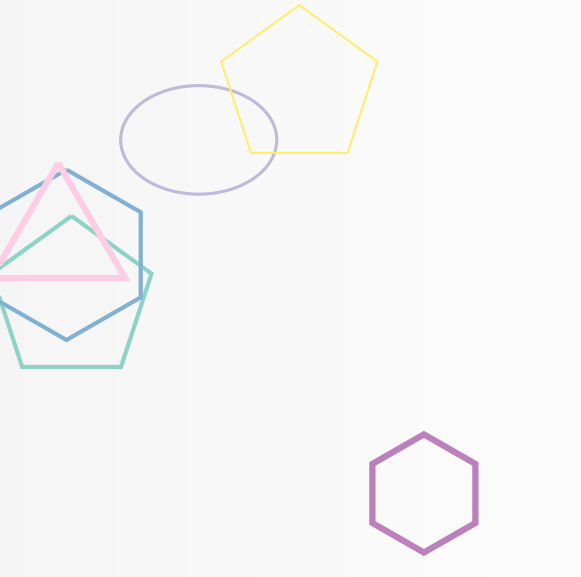[{"shape": "pentagon", "thickness": 2, "radius": 0.72, "center": [0.123, 0.481]}, {"shape": "oval", "thickness": 1.5, "radius": 0.67, "center": [0.342, 0.757]}, {"shape": "hexagon", "thickness": 2, "radius": 0.74, "center": [0.114, 0.558]}, {"shape": "triangle", "thickness": 3, "radius": 0.66, "center": [0.1, 0.584]}, {"shape": "hexagon", "thickness": 3, "radius": 0.51, "center": [0.729, 0.145]}, {"shape": "pentagon", "thickness": 1, "radius": 0.71, "center": [0.515, 0.849]}]